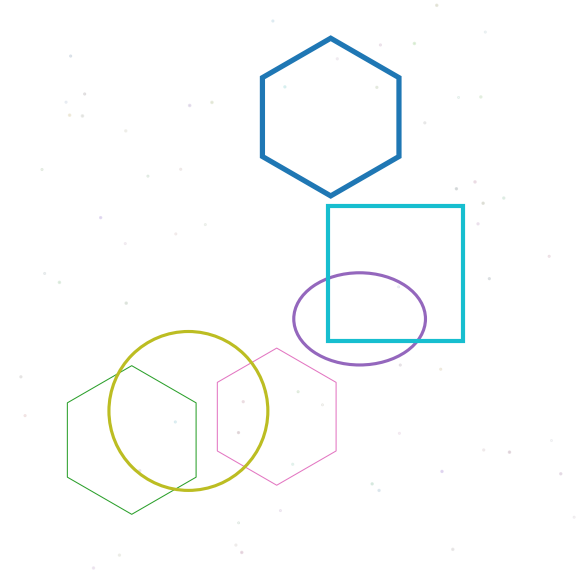[{"shape": "hexagon", "thickness": 2.5, "radius": 0.68, "center": [0.573, 0.796]}, {"shape": "hexagon", "thickness": 0.5, "radius": 0.64, "center": [0.228, 0.237]}, {"shape": "oval", "thickness": 1.5, "radius": 0.57, "center": [0.623, 0.447]}, {"shape": "hexagon", "thickness": 0.5, "radius": 0.59, "center": [0.479, 0.278]}, {"shape": "circle", "thickness": 1.5, "radius": 0.69, "center": [0.326, 0.288]}, {"shape": "square", "thickness": 2, "radius": 0.58, "center": [0.684, 0.526]}]